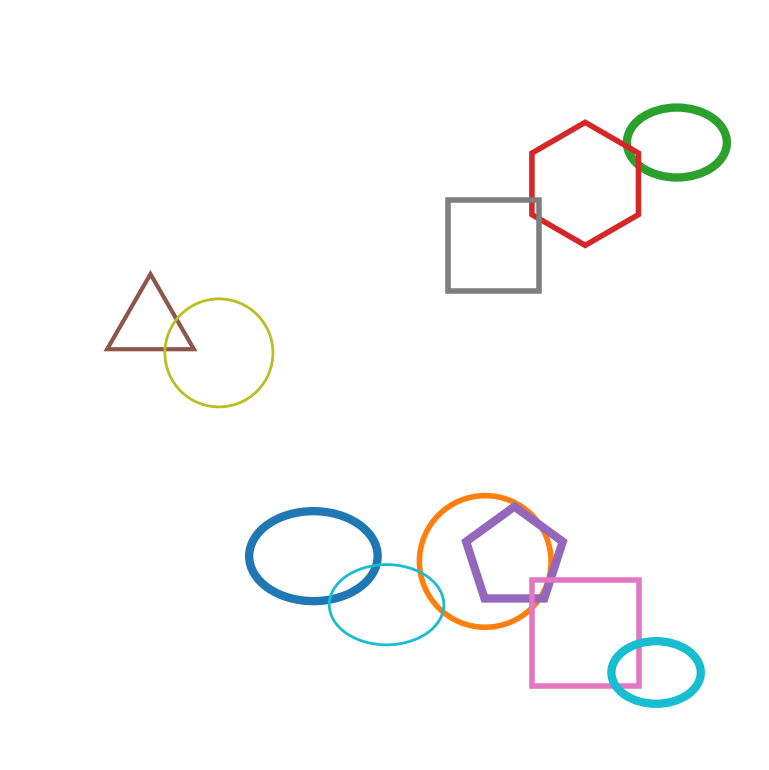[{"shape": "oval", "thickness": 3, "radius": 0.42, "center": [0.407, 0.278]}, {"shape": "circle", "thickness": 2, "radius": 0.43, "center": [0.63, 0.271]}, {"shape": "oval", "thickness": 3, "radius": 0.32, "center": [0.879, 0.815]}, {"shape": "hexagon", "thickness": 2, "radius": 0.4, "center": [0.76, 0.761]}, {"shape": "pentagon", "thickness": 3, "radius": 0.33, "center": [0.668, 0.276]}, {"shape": "triangle", "thickness": 1.5, "radius": 0.33, "center": [0.195, 0.579]}, {"shape": "square", "thickness": 2, "radius": 0.35, "center": [0.76, 0.178]}, {"shape": "square", "thickness": 2, "radius": 0.29, "center": [0.641, 0.681]}, {"shape": "circle", "thickness": 1, "radius": 0.35, "center": [0.284, 0.542]}, {"shape": "oval", "thickness": 3, "radius": 0.29, "center": [0.852, 0.127]}, {"shape": "oval", "thickness": 1, "radius": 0.37, "center": [0.502, 0.215]}]